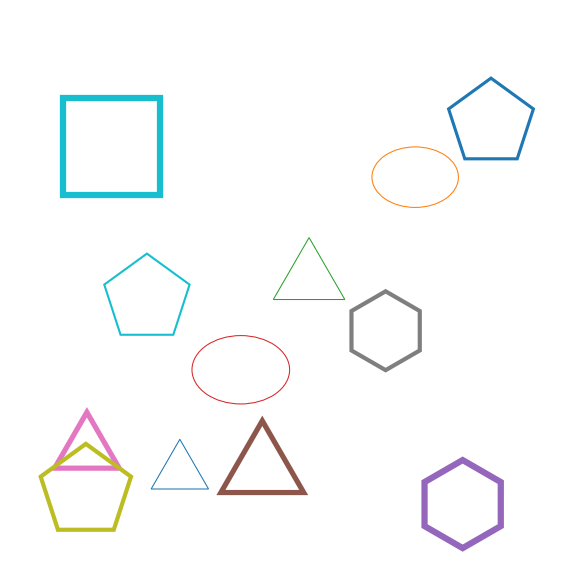[{"shape": "pentagon", "thickness": 1.5, "radius": 0.39, "center": [0.85, 0.787]}, {"shape": "triangle", "thickness": 0.5, "radius": 0.29, "center": [0.311, 0.181]}, {"shape": "oval", "thickness": 0.5, "radius": 0.37, "center": [0.719, 0.692]}, {"shape": "triangle", "thickness": 0.5, "radius": 0.36, "center": [0.535, 0.516]}, {"shape": "oval", "thickness": 0.5, "radius": 0.42, "center": [0.417, 0.359]}, {"shape": "hexagon", "thickness": 3, "radius": 0.38, "center": [0.801, 0.126]}, {"shape": "triangle", "thickness": 2.5, "radius": 0.41, "center": [0.454, 0.188]}, {"shape": "triangle", "thickness": 2.5, "radius": 0.32, "center": [0.15, 0.221]}, {"shape": "hexagon", "thickness": 2, "radius": 0.34, "center": [0.668, 0.426]}, {"shape": "pentagon", "thickness": 2, "radius": 0.41, "center": [0.149, 0.148]}, {"shape": "pentagon", "thickness": 1, "radius": 0.39, "center": [0.254, 0.482]}, {"shape": "square", "thickness": 3, "radius": 0.42, "center": [0.193, 0.745]}]